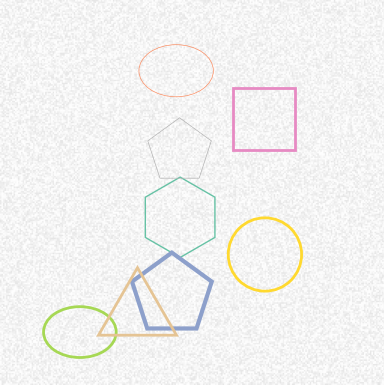[{"shape": "hexagon", "thickness": 1, "radius": 0.52, "center": [0.468, 0.436]}, {"shape": "oval", "thickness": 0.5, "radius": 0.48, "center": [0.458, 0.816]}, {"shape": "pentagon", "thickness": 3, "radius": 0.54, "center": [0.446, 0.235]}, {"shape": "square", "thickness": 2, "radius": 0.4, "center": [0.686, 0.69]}, {"shape": "oval", "thickness": 2, "radius": 0.47, "center": [0.207, 0.137]}, {"shape": "circle", "thickness": 2, "radius": 0.48, "center": [0.688, 0.339]}, {"shape": "triangle", "thickness": 2, "radius": 0.58, "center": [0.357, 0.188]}, {"shape": "pentagon", "thickness": 0.5, "radius": 0.43, "center": [0.466, 0.607]}]